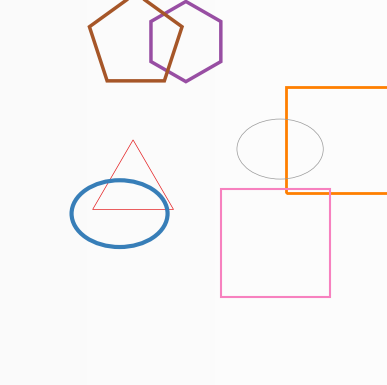[{"shape": "triangle", "thickness": 0.5, "radius": 0.6, "center": [0.343, 0.516]}, {"shape": "oval", "thickness": 3, "radius": 0.62, "center": [0.309, 0.445]}, {"shape": "hexagon", "thickness": 2.5, "radius": 0.52, "center": [0.48, 0.892]}, {"shape": "square", "thickness": 2, "radius": 0.69, "center": [0.875, 0.637]}, {"shape": "pentagon", "thickness": 2.5, "radius": 0.63, "center": [0.35, 0.892]}, {"shape": "square", "thickness": 1.5, "radius": 0.7, "center": [0.71, 0.369]}, {"shape": "oval", "thickness": 0.5, "radius": 0.56, "center": [0.723, 0.613]}]